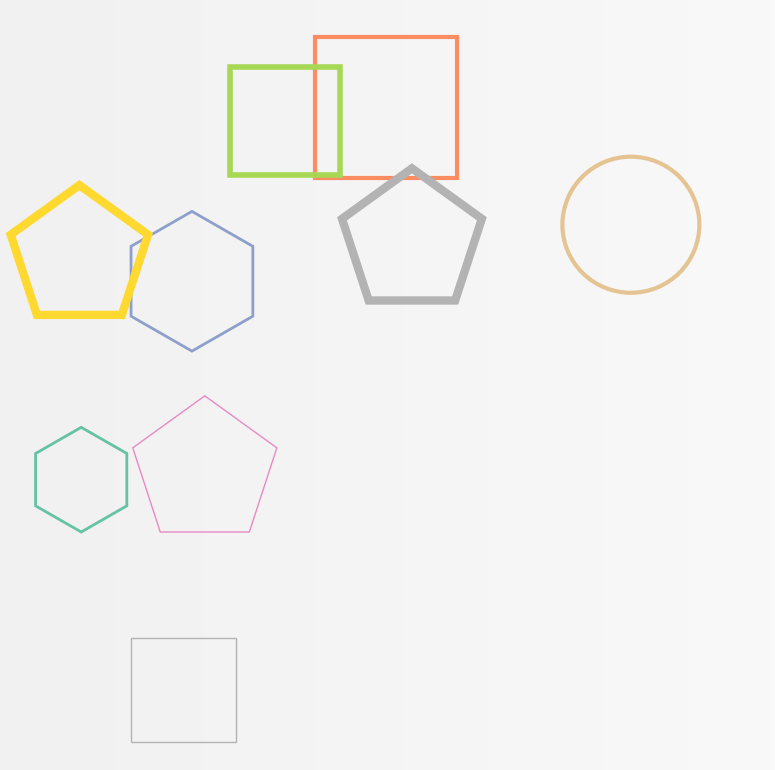[{"shape": "hexagon", "thickness": 1, "radius": 0.34, "center": [0.105, 0.377]}, {"shape": "square", "thickness": 1.5, "radius": 0.46, "center": [0.498, 0.86]}, {"shape": "hexagon", "thickness": 1, "radius": 0.45, "center": [0.248, 0.635]}, {"shape": "pentagon", "thickness": 0.5, "radius": 0.49, "center": [0.264, 0.388]}, {"shape": "square", "thickness": 2, "radius": 0.35, "center": [0.368, 0.843]}, {"shape": "pentagon", "thickness": 3, "radius": 0.47, "center": [0.102, 0.666]}, {"shape": "circle", "thickness": 1.5, "radius": 0.44, "center": [0.814, 0.708]}, {"shape": "pentagon", "thickness": 3, "radius": 0.47, "center": [0.532, 0.687]}, {"shape": "square", "thickness": 0.5, "radius": 0.34, "center": [0.237, 0.104]}]